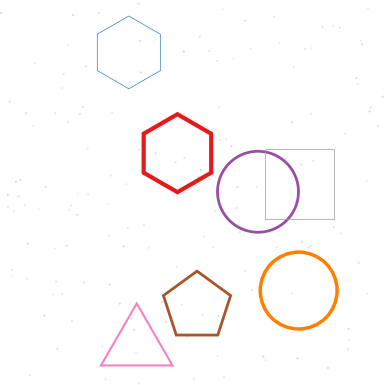[{"shape": "hexagon", "thickness": 3, "radius": 0.51, "center": [0.461, 0.602]}, {"shape": "hexagon", "thickness": 0.5, "radius": 0.47, "center": [0.335, 0.864]}, {"shape": "circle", "thickness": 2, "radius": 0.53, "center": [0.67, 0.502]}, {"shape": "circle", "thickness": 2.5, "radius": 0.5, "center": [0.776, 0.245]}, {"shape": "pentagon", "thickness": 2, "radius": 0.46, "center": [0.512, 0.204]}, {"shape": "triangle", "thickness": 1.5, "radius": 0.54, "center": [0.355, 0.104]}, {"shape": "square", "thickness": 0.5, "radius": 0.45, "center": [0.778, 0.523]}]